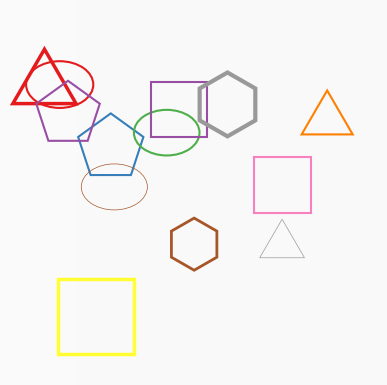[{"shape": "oval", "thickness": 1.5, "radius": 0.43, "center": [0.154, 0.78]}, {"shape": "triangle", "thickness": 2.5, "radius": 0.47, "center": [0.115, 0.778]}, {"shape": "pentagon", "thickness": 1.5, "radius": 0.44, "center": [0.286, 0.617]}, {"shape": "oval", "thickness": 1.5, "radius": 0.42, "center": [0.43, 0.655]}, {"shape": "pentagon", "thickness": 1.5, "radius": 0.43, "center": [0.176, 0.704]}, {"shape": "square", "thickness": 1.5, "radius": 0.36, "center": [0.461, 0.716]}, {"shape": "triangle", "thickness": 1.5, "radius": 0.38, "center": [0.844, 0.689]}, {"shape": "square", "thickness": 2.5, "radius": 0.49, "center": [0.247, 0.179]}, {"shape": "hexagon", "thickness": 2, "radius": 0.34, "center": [0.501, 0.366]}, {"shape": "oval", "thickness": 0.5, "radius": 0.43, "center": [0.295, 0.515]}, {"shape": "square", "thickness": 1.5, "radius": 0.37, "center": [0.729, 0.519]}, {"shape": "triangle", "thickness": 0.5, "radius": 0.33, "center": [0.728, 0.364]}, {"shape": "hexagon", "thickness": 3, "radius": 0.41, "center": [0.587, 0.729]}]